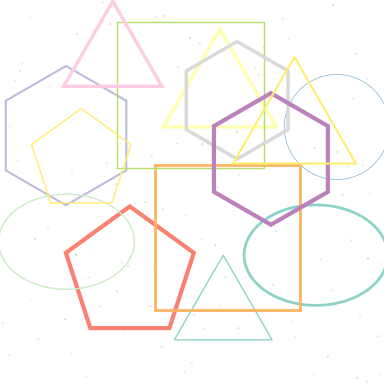[{"shape": "oval", "thickness": 2, "radius": 0.93, "center": [0.82, 0.337]}, {"shape": "triangle", "thickness": 1, "radius": 0.73, "center": [0.58, 0.191]}, {"shape": "triangle", "thickness": 2.5, "radius": 0.85, "center": [0.571, 0.755]}, {"shape": "hexagon", "thickness": 1.5, "radius": 0.9, "center": [0.171, 0.648]}, {"shape": "pentagon", "thickness": 3, "radius": 0.87, "center": [0.337, 0.289]}, {"shape": "circle", "thickness": 0.5, "radius": 0.68, "center": [0.875, 0.67]}, {"shape": "square", "thickness": 2, "radius": 0.95, "center": [0.591, 0.383]}, {"shape": "square", "thickness": 1, "radius": 0.95, "center": [0.495, 0.753]}, {"shape": "triangle", "thickness": 2.5, "radius": 0.74, "center": [0.293, 0.849]}, {"shape": "hexagon", "thickness": 2.5, "radius": 0.76, "center": [0.616, 0.74]}, {"shape": "hexagon", "thickness": 3, "radius": 0.85, "center": [0.704, 0.587]}, {"shape": "oval", "thickness": 1, "radius": 0.88, "center": [0.173, 0.372]}, {"shape": "pentagon", "thickness": 1, "radius": 0.68, "center": [0.211, 0.583]}, {"shape": "triangle", "thickness": 1.5, "radius": 0.92, "center": [0.765, 0.667]}]